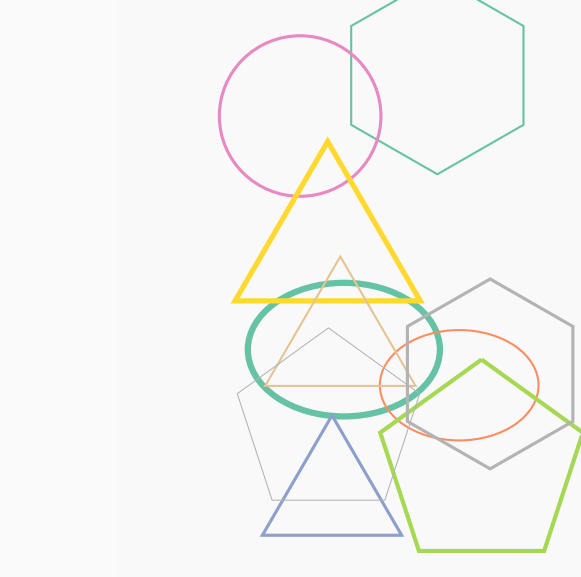[{"shape": "oval", "thickness": 3, "radius": 0.83, "center": [0.592, 0.394]}, {"shape": "hexagon", "thickness": 1, "radius": 0.86, "center": [0.752, 0.869]}, {"shape": "oval", "thickness": 1, "radius": 0.68, "center": [0.79, 0.332]}, {"shape": "triangle", "thickness": 1.5, "radius": 0.69, "center": [0.571, 0.141]}, {"shape": "circle", "thickness": 1.5, "radius": 0.69, "center": [0.516, 0.798]}, {"shape": "pentagon", "thickness": 2, "radius": 0.92, "center": [0.828, 0.193]}, {"shape": "triangle", "thickness": 2.5, "radius": 0.92, "center": [0.564, 0.57]}, {"shape": "triangle", "thickness": 1, "radius": 0.75, "center": [0.585, 0.406]}, {"shape": "hexagon", "thickness": 1.5, "radius": 0.82, "center": [0.843, 0.352]}, {"shape": "pentagon", "thickness": 0.5, "radius": 0.82, "center": [0.565, 0.266]}]